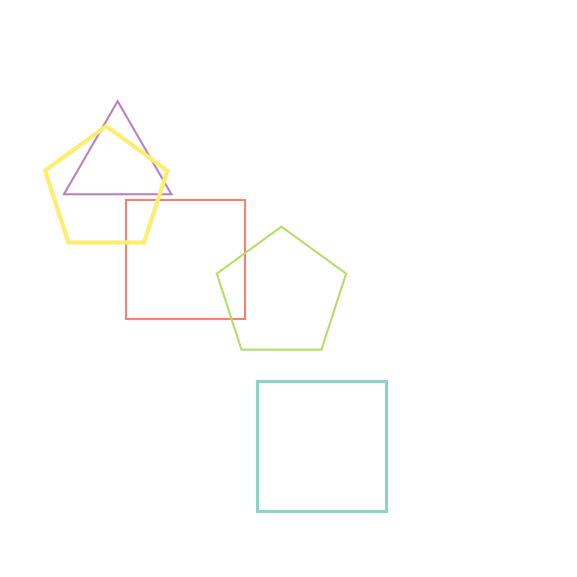[{"shape": "square", "thickness": 1.5, "radius": 0.56, "center": [0.557, 0.226]}, {"shape": "square", "thickness": 1, "radius": 0.51, "center": [0.321, 0.55]}, {"shape": "pentagon", "thickness": 1, "radius": 0.59, "center": [0.487, 0.489]}, {"shape": "triangle", "thickness": 1, "radius": 0.54, "center": [0.204, 0.716]}, {"shape": "pentagon", "thickness": 2, "radius": 0.56, "center": [0.184, 0.669]}]